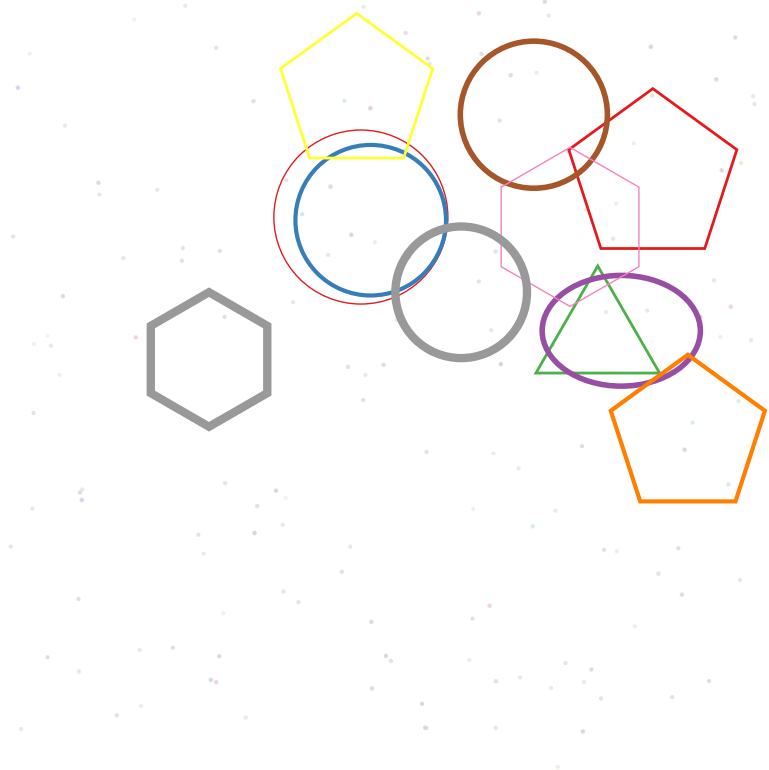[{"shape": "circle", "thickness": 0.5, "radius": 0.56, "center": [0.469, 0.718]}, {"shape": "pentagon", "thickness": 1, "radius": 0.57, "center": [0.848, 0.77]}, {"shape": "circle", "thickness": 1.5, "radius": 0.49, "center": [0.481, 0.714]}, {"shape": "triangle", "thickness": 1, "radius": 0.46, "center": [0.776, 0.562]}, {"shape": "oval", "thickness": 2, "radius": 0.51, "center": [0.807, 0.57]}, {"shape": "pentagon", "thickness": 1.5, "radius": 0.53, "center": [0.893, 0.434]}, {"shape": "pentagon", "thickness": 1, "radius": 0.52, "center": [0.463, 0.879]}, {"shape": "circle", "thickness": 2, "radius": 0.48, "center": [0.693, 0.851]}, {"shape": "hexagon", "thickness": 0.5, "radius": 0.52, "center": [0.74, 0.705]}, {"shape": "circle", "thickness": 3, "radius": 0.43, "center": [0.599, 0.62]}, {"shape": "hexagon", "thickness": 3, "radius": 0.44, "center": [0.271, 0.533]}]